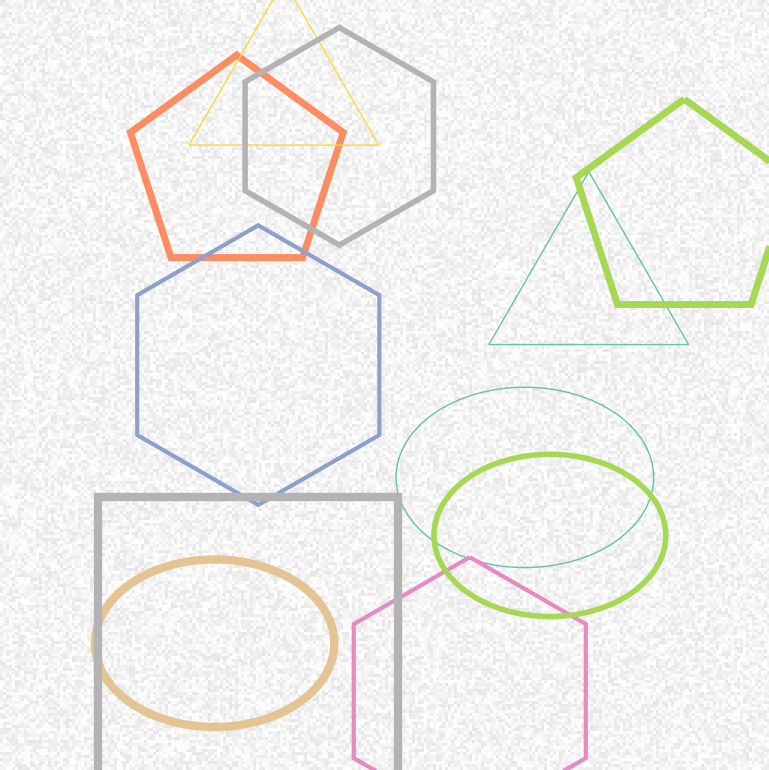[{"shape": "oval", "thickness": 0.5, "radius": 0.84, "center": [0.682, 0.38]}, {"shape": "triangle", "thickness": 0.5, "radius": 0.75, "center": [0.765, 0.627]}, {"shape": "pentagon", "thickness": 2.5, "radius": 0.73, "center": [0.308, 0.783]}, {"shape": "hexagon", "thickness": 1.5, "radius": 0.91, "center": [0.335, 0.526]}, {"shape": "hexagon", "thickness": 1.5, "radius": 0.87, "center": [0.61, 0.102]}, {"shape": "oval", "thickness": 2, "radius": 0.75, "center": [0.714, 0.305]}, {"shape": "pentagon", "thickness": 2.5, "radius": 0.74, "center": [0.889, 0.724]}, {"shape": "triangle", "thickness": 0.5, "radius": 0.71, "center": [0.369, 0.883]}, {"shape": "oval", "thickness": 3, "radius": 0.78, "center": [0.279, 0.165]}, {"shape": "hexagon", "thickness": 2, "radius": 0.71, "center": [0.441, 0.823]}, {"shape": "square", "thickness": 3, "radius": 0.98, "center": [0.322, 0.159]}]